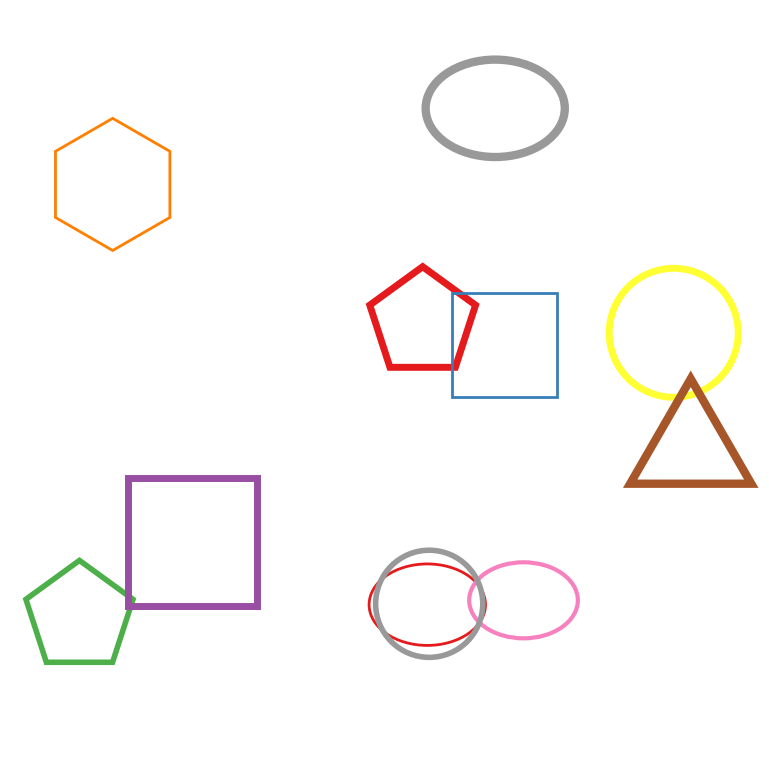[{"shape": "pentagon", "thickness": 2.5, "radius": 0.36, "center": [0.549, 0.581]}, {"shape": "oval", "thickness": 1, "radius": 0.38, "center": [0.555, 0.215]}, {"shape": "square", "thickness": 1, "radius": 0.34, "center": [0.655, 0.552]}, {"shape": "pentagon", "thickness": 2, "radius": 0.37, "center": [0.103, 0.199]}, {"shape": "square", "thickness": 2.5, "radius": 0.42, "center": [0.25, 0.296]}, {"shape": "hexagon", "thickness": 1, "radius": 0.43, "center": [0.146, 0.761]}, {"shape": "circle", "thickness": 2.5, "radius": 0.42, "center": [0.875, 0.568]}, {"shape": "triangle", "thickness": 3, "radius": 0.45, "center": [0.897, 0.417]}, {"shape": "oval", "thickness": 1.5, "radius": 0.35, "center": [0.68, 0.22]}, {"shape": "oval", "thickness": 3, "radius": 0.45, "center": [0.643, 0.859]}, {"shape": "circle", "thickness": 2, "radius": 0.35, "center": [0.557, 0.216]}]